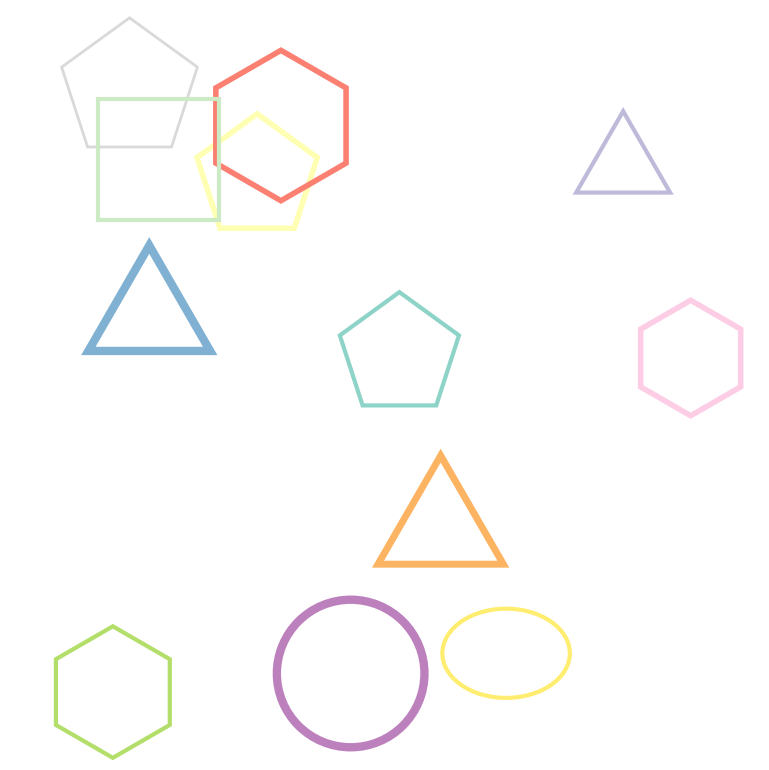[{"shape": "pentagon", "thickness": 1.5, "radius": 0.41, "center": [0.519, 0.539]}, {"shape": "pentagon", "thickness": 2, "radius": 0.41, "center": [0.334, 0.77]}, {"shape": "triangle", "thickness": 1.5, "radius": 0.35, "center": [0.809, 0.785]}, {"shape": "hexagon", "thickness": 2, "radius": 0.49, "center": [0.365, 0.837]}, {"shape": "triangle", "thickness": 3, "radius": 0.46, "center": [0.194, 0.59]}, {"shape": "triangle", "thickness": 2.5, "radius": 0.47, "center": [0.572, 0.314]}, {"shape": "hexagon", "thickness": 1.5, "radius": 0.43, "center": [0.147, 0.101]}, {"shape": "hexagon", "thickness": 2, "radius": 0.37, "center": [0.897, 0.535]}, {"shape": "pentagon", "thickness": 1, "radius": 0.46, "center": [0.168, 0.884]}, {"shape": "circle", "thickness": 3, "radius": 0.48, "center": [0.455, 0.125]}, {"shape": "square", "thickness": 1.5, "radius": 0.39, "center": [0.206, 0.793]}, {"shape": "oval", "thickness": 1.5, "radius": 0.41, "center": [0.657, 0.152]}]